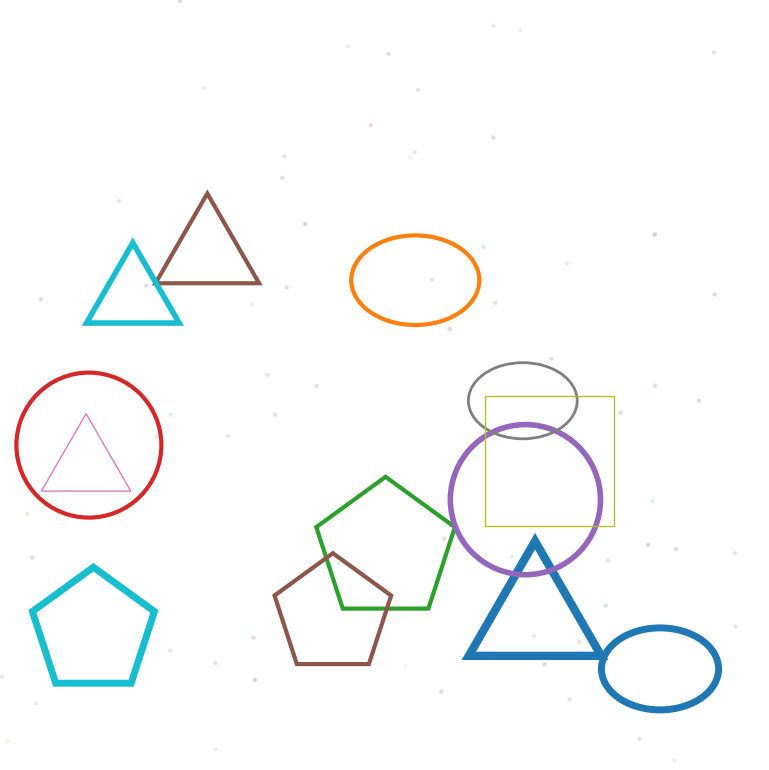[{"shape": "oval", "thickness": 2.5, "radius": 0.38, "center": [0.857, 0.131]}, {"shape": "triangle", "thickness": 3, "radius": 0.5, "center": [0.695, 0.198]}, {"shape": "oval", "thickness": 1.5, "radius": 0.42, "center": [0.539, 0.636]}, {"shape": "pentagon", "thickness": 1.5, "radius": 0.47, "center": [0.501, 0.286]}, {"shape": "circle", "thickness": 1.5, "radius": 0.47, "center": [0.115, 0.422]}, {"shape": "circle", "thickness": 2, "radius": 0.49, "center": [0.682, 0.351]}, {"shape": "triangle", "thickness": 1.5, "radius": 0.39, "center": [0.269, 0.671]}, {"shape": "pentagon", "thickness": 1.5, "radius": 0.4, "center": [0.432, 0.202]}, {"shape": "triangle", "thickness": 0.5, "radius": 0.34, "center": [0.112, 0.396]}, {"shape": "oval", "thickness": 1, "radius": 0.35, "center": [0.679, 0.48]}, {"shape": "square", "thickness": 0.5, "radius": 0.42, "center": [0.714, 0.401]}, {"shape": "triangle", "thickness": 2, "radius": 0.35, "center": [0.172, 0.615]}, {"shape": "pentagon", "thickness": 2.5, "radius": 0.42, "center": [0.121, 0.18]}]